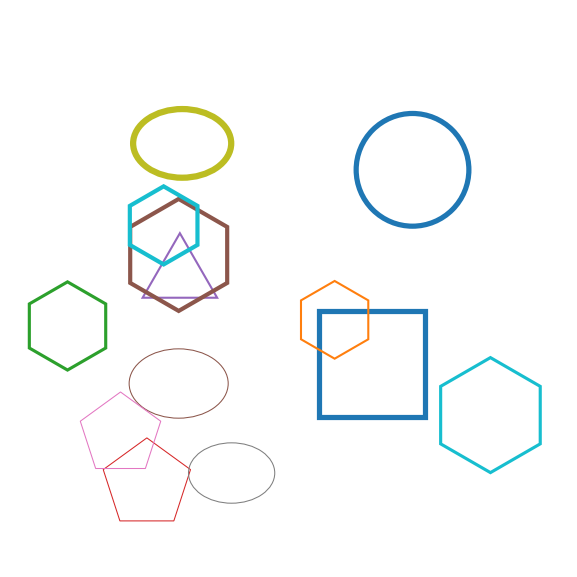[{"shape": "circle", "thickness": 2.5, "radius": 0.49, "center": [0.714, 0.705]}, {"shape": "square", "thickness": 2.5, "radius": 0.46, "center": [0.644, 0.369]}, {"shape": "hexagon", "thickness": 1, "radius": 0.34, "center": [0.579, 0.445]}, {"shape": "hexagon", "thickness": 1.5, "radius": 0.38, "center": [0.117, 0.435]}, {"shape": "pentagon", "thickness": 0.5, "radius": 0.4, "center": [0.254, 0.161]}, {"shape": "triangle", "thickness": 1, "radius": 0.37, "center": [0.311, 0.521]}, {"shape": "oval", "thickness": 0.5, "radius": 0.43, "center": [0.309, 0.335]}, {"shape": "hexagon", "thickness": 2, "radius": 0.48, "center": [0.309, 0.558]}, {"shape": "pentagon", "thickness": 0.5, "radius": 0.37, "center": [0.209, 0.247]}, {"shape": "oval", "thickness": 0.5, "radius": 0.37, "center": [0.401, 0.18]}, {"shape": "oval", "thickness": 3, "radius": 0.42, "center": [0.315, 0.751]}, {"shape": "hexagon", "thickness": 1.5, "radius": 0.5, "center": [0.849, 0.28]}, {"shape": "hexagon", "thickness": 2, "radius": 0.34, "center": [0.283, 0.609]}]